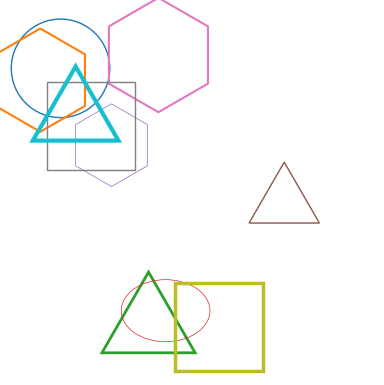[{"shape": "circle", "thickness": 1, "radius": 0.64, "center": [0.157, 0.823]}, {"shape": "hexagon", "thickness": 1.5, "radius": 0.67, "center": [0.105, 0.792]}, {"shape": "triangle", "thickness": 2, "radius": 0.7, "center": [0.386, 0.154]}, {"shape": "oval", "thickness": 0.5, "radius": 0.58, "center": [0.43, 0.193]}, {"shape": "hexagon", "thickness": 0.5, "radius": 0.54, "center": [0.29, 0.623]}, {"shape": "triangle", "thickness": 1, "radius": 0.53, "center": [0.738, 0.473]}, {"shape": "hexagon", "thickness": 1.5, "radius": 0.74, "center": [0.411, 0.857]}, {"shape": "square", "thickness": 1, "radius": 0.57, "center": [0.236, 0.673]}, {"shape": "square", "thickness": 2.5, "radius": 0.57, "center": [0.569, 0.15]}, {"shape": "triangle", "thickness": 3, "radius": 0.64, "center": [0.196, 0.699]}]